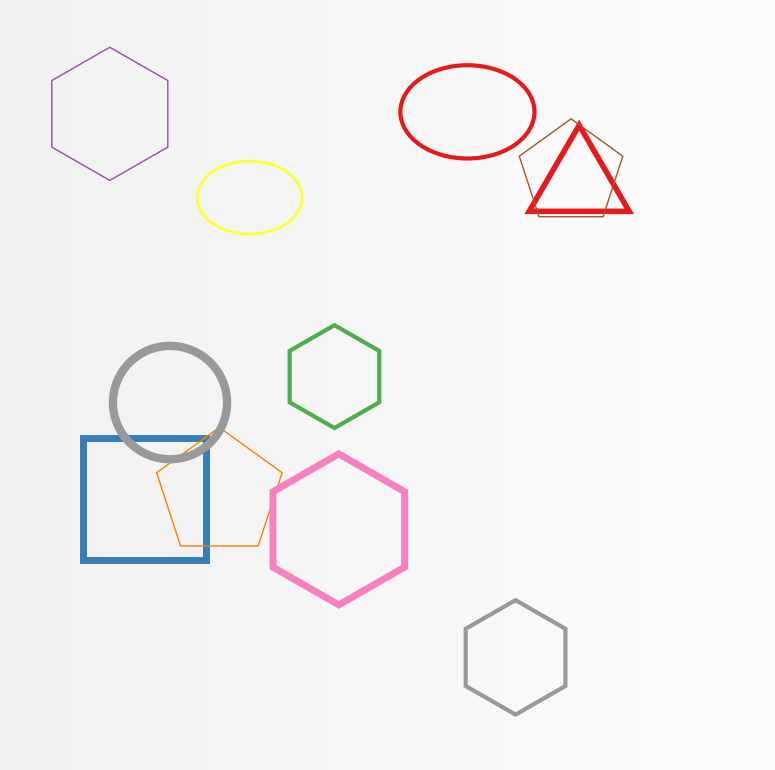[{"shape": "triangle", "thickness": 2, "radius": 0.37, "center": [0.747, 0.763]}, {"shape": "oval", "thickness": 1.5, "radius": 0.43, "center": [0.603, 0.855]}, {"shape": "square", "thickness": 2.5, "radius": 0.4, "center": [0.187, 0.352]}, {"shape": "hexagon", "thickness": 1.5, "radius": 0.33, "center": [0.432, 0.511]}, {"shape": "hexagon", "thickness": 0.5, "radius": 0.43, "center": [0.142, 0.852]}, {"shape": "pentagon", "thickness": 0.5, "radius": 0.43, "center": [0.283, 0.36]}, {"shape": "oval", "thickness": 1, "radius": 0.34, "center": [0.322, 0.743]}, {"shape": "pentagon", "thickness": 0.5, "radius": 0.35, "center": [0.737, 0.775]}, {"shape": "hexagon", "thickness": 2.5, "radius": 0.49, "center": [0.437, 0.312]}, {"shape": "hexagon", "thickness": 1.5, "radius": 0.37, "center": [0.665, 0.146]}, {"shape": "circle", "thickness": 3, "radius": 0.37, "center": [0.219, 0.477]}]